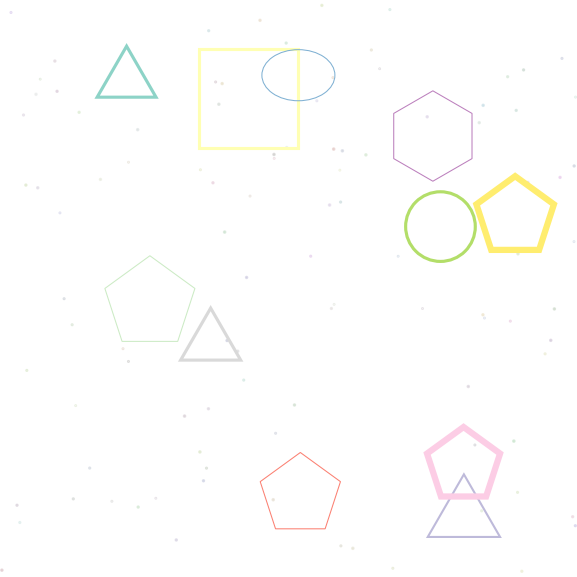[{"shape": "triangle", "thickness": 1.5, "radius": 0.29, "center": [0.219, 0.86]}, {"shape": "square", "thickness": 1.5, "radius": 0.43, "center": [0.43, 0.828]}, {"shape": "triangle", "thickness": 1, "radius": 0.36, "center": [0.803, 0.105]}, {"shape": "pentagon", "thickness": 0.5, "radius": 0.37, "center": [0.52, 0.143]}, {"shape": "oval", "thickness": 0.5, "radius": 0.32, "center": [0.517, 0.869]}, {"shape": "circle", "thickness": 1.5, "radius": 0.3, "center": [0.763, 0.607]}, {"shape": "pentagon", "thickness": 3, "radius": 0.33, "center": [0.803, 0.193]}, {"shape": "triangle", "thickness": 1.5, "radius": 0.3, "center": [0.365, 0.406]}, {"shape": "hexagon", "thickness": 0.5, "radius": 0.39, "center": [0.75, 0.764]}, {"shape": "pentagon", "thickness": 0.5, "radius": 0.41, "center": [0.26, 0.474]}, {"shape": "pentagon", "thickness": 3, "radius": 0.35, "center": [0.892, 0.624]}]